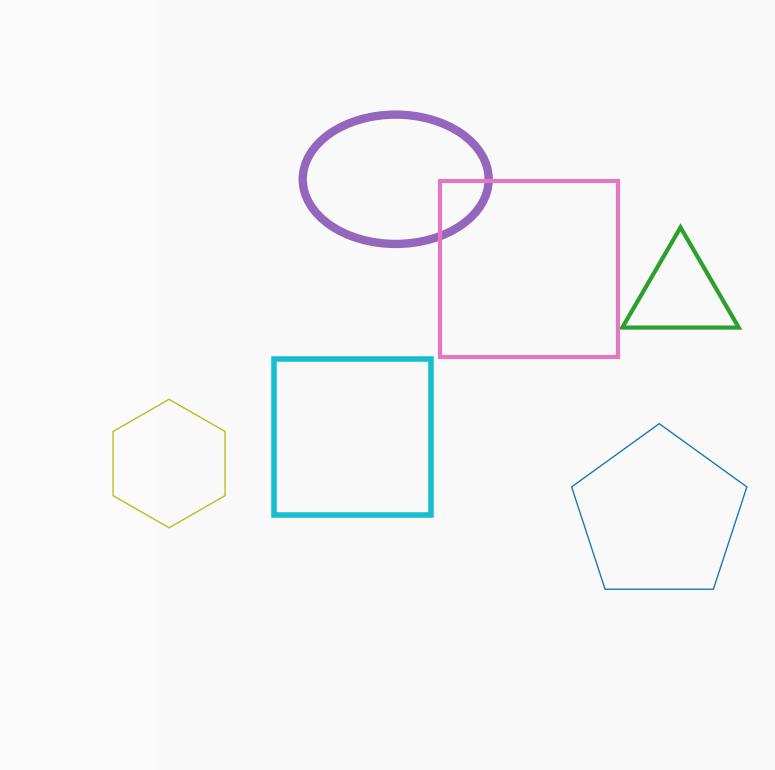[{"shape": "pentagon", "thickness": 0.5, "radius": 0.59, "center": [0.851, 0.331]}, {"shape": "triangle", "thickness": 1.5, "radius": 0.43, "center": [0.878, 0.618]}, {"shape": "oval", "thickness": 3, "radius": 0.6, "center": [0.511, 0.767]}, {"shape": "square", "thickness": 1.5, "radius": 0.57, "center": [0.682, 0.651]}, {"shape": "hexagon", "thickness": 0.5, "radius": 0.42, "center": [0.218, 0.398]}, {"shape": "square", "thickness": 2, "radius": 0.51, "center": [0.455, 0.432]}]